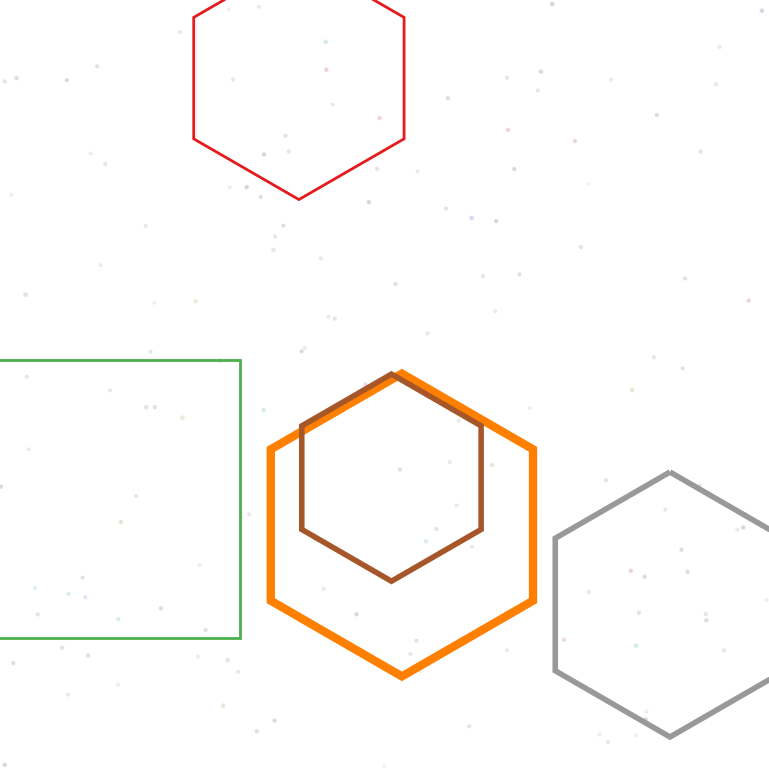[{"shape": "hexagon", "thickness": 1, "radius": 0.79, "center": [0.388, 0.899]}, {"shape": "square", "thickness": 1, "radius": 0.9, "center": [0.131, 0.352]}, {"shape": "hexagon", "thickness": 3, "radius": 0.98, "center": [0.522, 0.318]}, {"shape": "hexagon", "thickness": 2, "radius": 0.67, "center": [0.508, 0.38]}, {"shape": "hexagon", "thickness": 2, "radius": 0.86, "center": [0.87, 0.215]}]